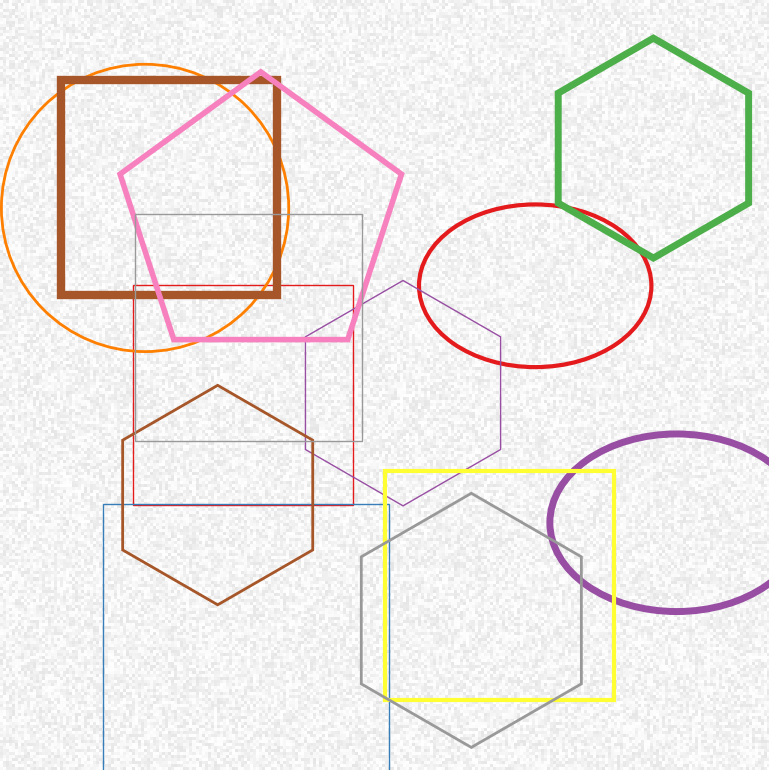[{"shape": "square", "thickness": 0.5, "radius": 0.71, "center": [0.315, 0.487]}, {"shape": "oval", "thickness": 1.5, "radius": 0.75, "center": [0.695, 0.629]}, {"shape": "square", "thickness": 0.5, "radius": 0.93, "center": [0.319, 0.16]}, {"shape": "hexagon", "thickness": 2.5, "radius": 0.71, "center": [0.849, 0.808]}, {"shape": "oval", "thickness": 2.5, "radius": 0.82, "center": [0.879, 0.321]}, {"shape": "hexagon", "thickness": 0.5, "radius": 0.73, "center": [0.523, 0.489]}, {"shape": "circle", "thickness": 1, "radius": 0.93, "center": [0.188, 0.73]}, {"shape": "square", "thickness": 1.5, "radius": 0.74, "center": [0.649, 0.24]}, {"shape": "hexagon", "thickness": 1, "radius": 0.71, "center": [0.283, 0.357]}, {"shape": "square", "thickness": 3, "radius": 0.7, "center": [0.219, 0.756]}, {"shape": "pentagon", "thickness": 2, "radius": 0.96, "center": [0.339, 0.714]}, {"shape": "square", "thickness": 0.5, "radius": 0.74, "center": [0.323, 0.575]}, {"shape": "hexagon", "thickness": 1, "radius": 0.83, "center": [0.612, 0.194]}]